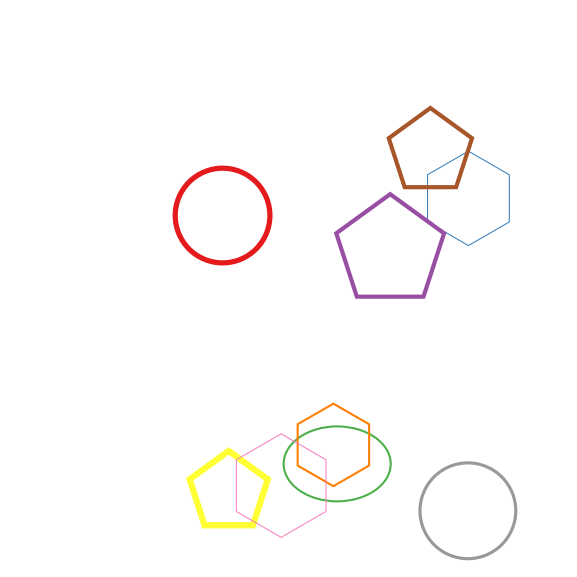[{"shape": "circle", "thickness": 2.5, "radius": 0.41, "center": [0.385, 0.626]}, {"shape": "hexagon", "thickness": 0.5, "radius": 0.41, "center": [0.811, 0.656]}, {"shape": "oval", "thickness": 1, "radius": 0.46, "center": [0.584, 0.196]}, {"shape": "pentagon", "thickness": 2, "radius": 0.49, "center": [0.676, 0.565]}, {"shape": "hexagon", "thickness": 1, "radius": 0.36, "center": [0.577, 0.229]}, {"shape": "pentagon", "thickness": 3, "radius": 0.36, "center": [0.396, 0.147]}, {"shape": "pentagon", "thickness": 2, "radius": 0.38, "center": [0.745, 0.736]}, {"shape": "hexagon", "thickness": 0.5, "radius": 0.45, "center": [0.487, 0.158]}, {"shape": "circle", "thickness": 1.5, "radius": 0.41, "center": [0.81, 0.115]}]